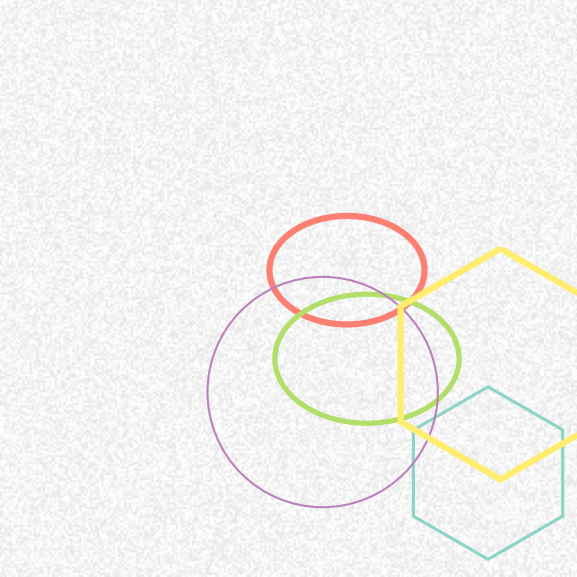[{"shape": "hexagon", "thickness": 1.5, "radius": 0.75, "center": [0.845, 0.18]}, {"shape": "oval", "thickness": 3, "radius": 0.67, "center": [0.601, 0.531]}, {"shape": "oval", "thickness": 2.5, "radius": 0.8, "center": [0.636, 0.378]}, {"shape": "circle", "thickness": 1, "radius": 1.0, "center": [0.559, 0.32]}, {"shape": "hexagon", "thickness": 3, "radius": 1.0, "center": [0.867, 0.369]}]